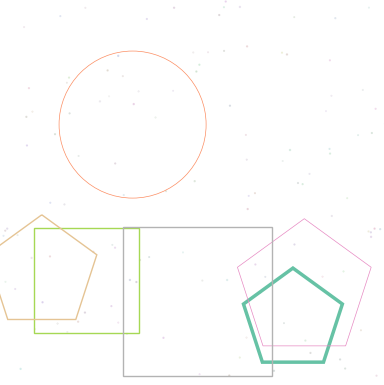[{"shape": "pentagon", "thickness": 2.5, "radius": 0.68, "center": [0.761, 0.169]}, {"shape": "circle", "thickness": 0.5, "radius": 0.95, "center": [0.344, 0.676]}, {"shape": "pentagon", "thickness": 0.5, "radius": 0.91, "center": [0.79, 0.249]}, {"shape": "square", "thickness": 1, "radius": 0.68, "center": [0.224, 0.271]}, {"shape": "pentagon", "thickness": 1, "radius": 0.75, "center": [0.109, 0.292]}, {"shape": "square", "thickness": 1, "radius": 0.97, "center": [0.513, 0.217]}]